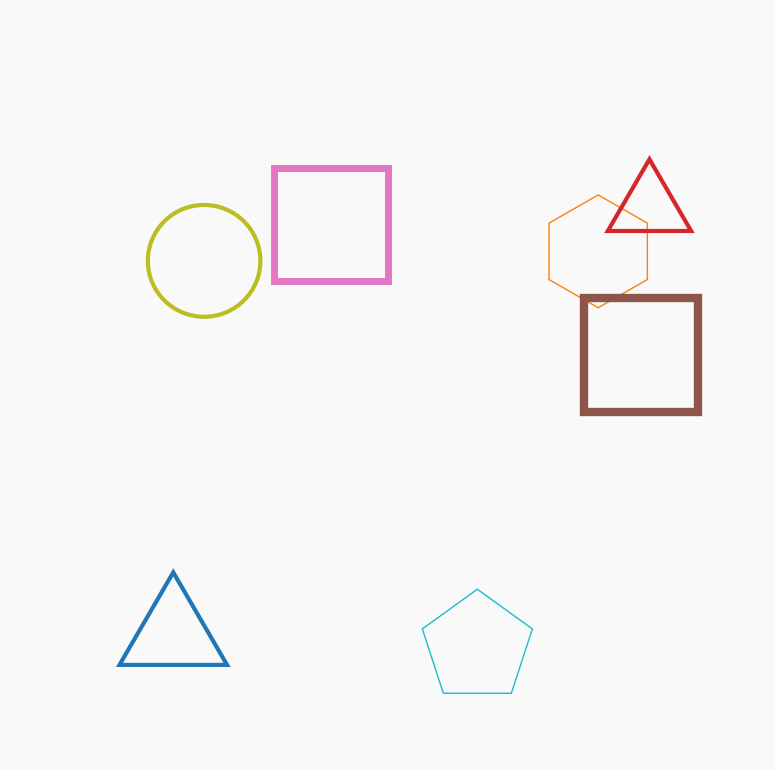[{"shape": "triangle", "thickness": 1.5, "radius": 0.4, "center": [0.224, 0.177]}, {"shape": "hexagon", "thickness": 0.5, "radius": 0.37, "center": [0.772, 0.674]}, {"shape": "triangle", "thickness": 1.5, "radius": 0.31, "center": [0.838, 0.731]}, {"shape": "square", "thickness": 3, "radius": 0.37, "center": [0.827, 0.539]}, {"shape": "square", "thickness": 2.5, "radius": 0.37, "center": [0.427, 0.709]}, {"shape": "circle", "thickness": 1.5, "radius": 0.36, "center": [0.263, 0.661]}, {"shape": "pentagon", "thickness": 0.5, "radius": 0.37, "center": [0.616, 0.16]}]